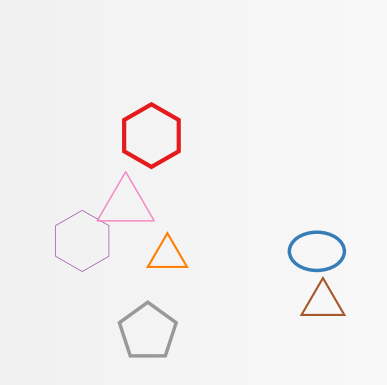[{"shape": "hexagon", "thickness": 3, "radius": 0.41, "center": [0.391, 0.648]}, {"shape": "oval", "thickness": 2.5, "radius": 0.36, "center": [0.818, 0.347]}, {"shape": "hexagon", "thickness": 0.5, "radius": 0.4, "center": [0.212, 0.374]}, {"shape": "triangle", "thickness": 1.5, "radius": 0.29, "center": [0.432, 0.336]}, {"shape": "triangle", "thickness": 1.5, "radius": 0.32, "center": [0.833, 0.214]}, {"shape": "triangle", "thickness": 1, "radius": 0.43, "center": [0.324, 0.469]}, {"shape": "pentagon", "thickness": 2.5, "radius": 0.39, "center": [0.381, 0.138]}]